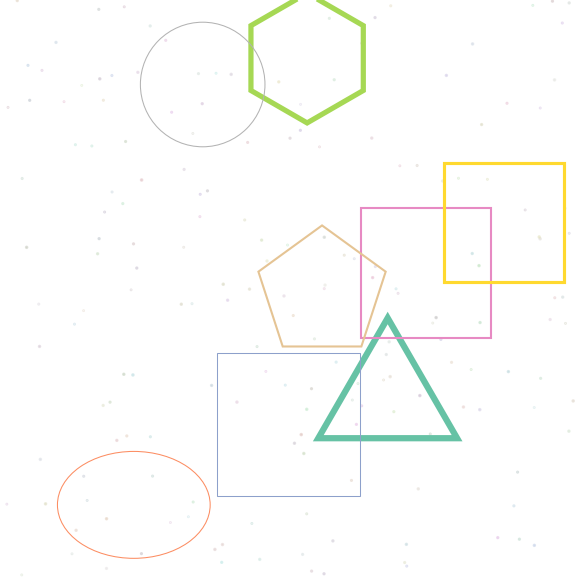[{"shape": "triangle", "thickness": 3, "radius": 0.69, "center": [0.671, 0.31]}, {"shape": "oval", "thickness": 0.5, "radius": 0.66, "center": [0.232, 0.125]}, {"shape": "square", "thickness": 0.5, "radius": 0.62, "center": [0.5, 0.264]}, {"shape": "square", "thickness": 1, "radius": 0.56, "center": [0.738, 0.527]}, {"shape": "hexagon", "thickness": 2.5, "radius": 0.56, "center": [0.532, 0.899]}, {"shape": "square", "thickness": 1.5, "radius": 0.52, "center": [0.873, 0.613]}, {"shape": "pentagon", "thickness": 1, "radius": 0.58, "center": [0.558, 0.493]}, {"shape": "circle", "thickness": 0.5, "radius": 0.54, "center": [0.351, 0.853]}]